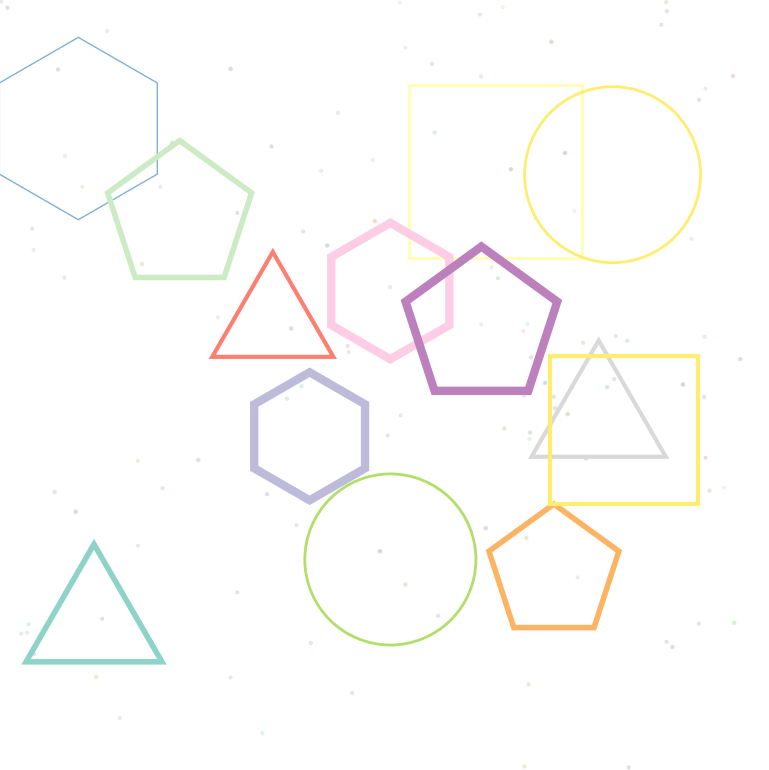[{"shape": "triangle", "thickness": 2, "radius": 0.51, "center": [0.122, 0.191]}, {"shape": "square", "thickness": 1, "radius": 0.56, "center": [0.644, 0.777]}, {"shape": "hexagon", "thickness": 3, "radius": 0.42, "center": [0.402, 0.433]}, {"shape": "triangle", "thickness": 1.5, "radius": 0.45, "center": [0.354, 0.582]}, {"shape": "hexagon", "thickness": 0.5, "radius": 0.59, "center": [0.102, 0.833]}, {"shape": "pentagon", "thickness": 2, "radius": 0.44, "center": [0.719, 0.257]}, {"shape": "circle", "thickness": 1, "radius": 0.56, "center": [0.507, 0.273]}, {"shape": "hexagon", "thickness": 3, "radius": 0.44, "center": [0.507, 0.622]}, {"shape": "triangle", "thickness": 1.5, "radius": 0.5, "center": [0.777, 0.457]}, {"shape": "pentagon", "thickness": 3, "radius": 0.52, "center": [0.625, 0.576]}, {"shape": "pentagon", "thickness": 2, "radius": 0.49, "center": [0.233, 0.719]}, {"shape": "circle", "thickness": 1, "radius": 0.57, "center": [0.796, 0.773]}, {"shape": "square", "thickness": 1.5, "radius": 0.48, "center": [0.81, 0.442]}]